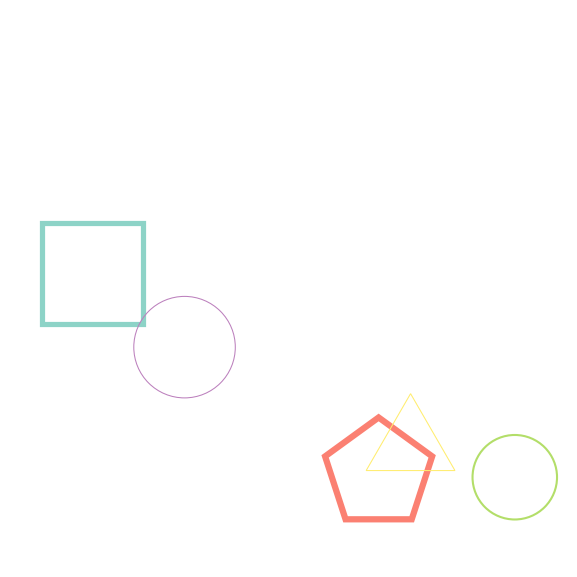[{"shape": "square", "thickness": 2.5, "radius": 0.44, "center": [0.16, 0.525]}, {"shape": "pentagon", "thickness": 3, "radius": 0.49, "center": [0.656, 0.179]}, {"shape": "circle", "thickness": 1, "radius": 0.37, "center": [0.891, 0.173]}, {"shape": "circle", "thickness": 0.5, "radius": 0.44, "center": [0.32, 0.398]}, {"shape": "triangle", "thickness": 0.5, "radius": 0.44, "center": [0.711, 0.229]}]